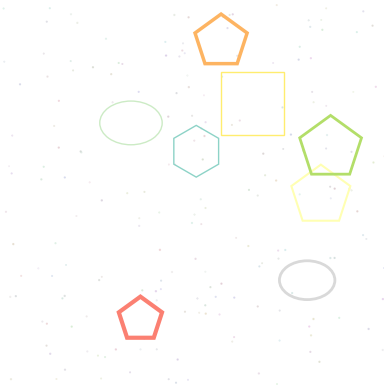[{"shape": "hexagon", "thickness": 1, "radius": 0.34, "center": [0.51, 0.607]}, {"shape": "pentagon", "thickness": 1.5, "radius": 0.4, "center": [0.833, 0.492]}, {"shape": "pentagon", "thickness": 3, "radius": 0.3, "center": [0.365, 0.171]}, {"shape": "pentagon", "thickness": 2.5, "radius": 0.36, "center": [0.574, 0.892]}, {"shape": "pentagon", "thickness": 2, "radius": 0.42, "center": [0.859, 0.616]}, {"shape": "oval", "thickness": 2, "radius": 0.36, "center": [0.798, 0.272]}, {"shape": "oval", "thickness": 1, "radius": 0.41, "center": [0.34, 0.681]}, {"shape": "square", "thickness": 1, "radius": 0.41, "center": [0.657, 0.732]}]